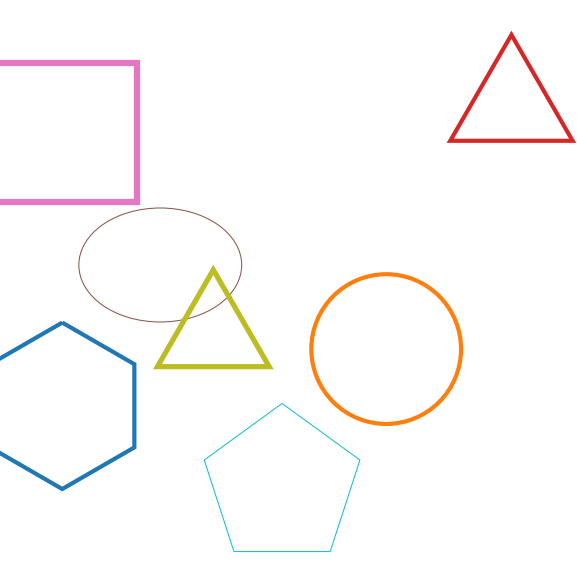[{"shape": "hexagon", "thickness": 2, "radius": 0.72, "center": [0.108, 0.296]}, {"shape": "circle", "thickness": 2, "radius": 0.65, "center": [0.669, 0.395]}, {"shape": "triangle", "thickness": 2, "radius": 0.61, "center": [0.886, 0.817]}, {"shape": "oval", "thickness": 0.5, "radius": 0.71, "center": [0.278, 0.54]}, {"shape": "square", "thickness": 3, "radius": 0.6, "center": [0.118, 0.77]}, {"shape": "triangle", "thickness": 2.5, "radius": 0.56, "center": [0.369, 0.42]}, {"shape": "pentagon", "thickness": 0.5, "radius": 0.71, "center": [0.488, 0.159]}]